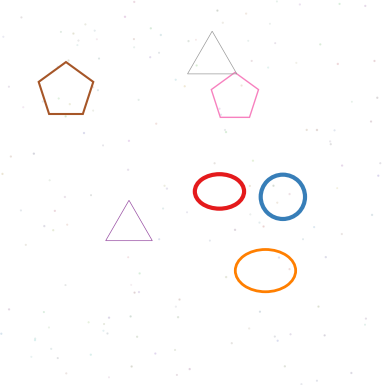[{"shape": "oval", "thickness": 3, "radius": 0.32, "center": [0.57, 0.503]}, {"shape": "circle", "thickness": 3, "radius": 0.29, "center": [0.735, 0.489]}, {"shape": "triangle", "thickness": 0.5, "radius": 0.35, "center": [0.335, 0.41]}, {"shape": "oval", "thickness": 2, "radius": 0.39, "center": [0.69, 0.297]}, {"shape": "pentagon", "thickness": 1.5, "radius": 0.37, "center": [0.171, 0.764]}, {"shape": "pentagon", "thickness": 1, "radius": 0.32, "center": [0.61, 0.747]}, {"shape": "triangle", "thickness": 0.5, "radius": 0.37, "center": [0.551, 0.845]}]